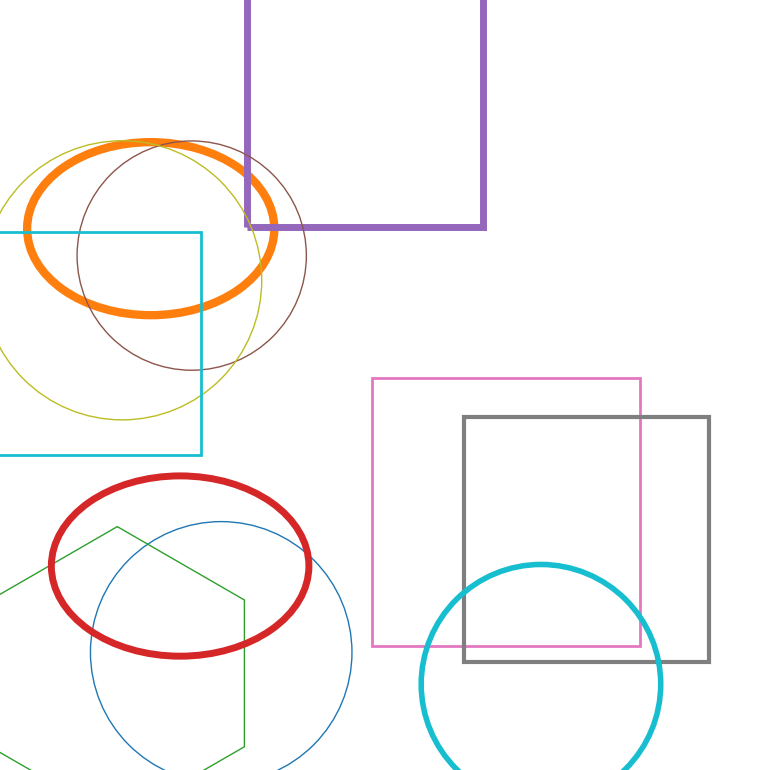[{"shape": "circle", "thickness": 0.5, "radius": 0.85, "center": [0.287, 0.153]}, {"shape": "oval", "thickness": 3, "radius": 0.8, "center": [0.196, 0.703]}, {"shape": "hexagon", "thickness": 0.5, "radius": 0.95, "center": [0.152, 0.125]}, {"shape": "oval", "thickness": 2.5, "radius": 0.84, "center": [0.234, 0.265]}, {"shape": "square", "thickness": 2.5, "radius": 0.77, "center": [0.474, 0.859]}, {"shape": "circle", "thickness": 0.5, "radius": 0.74, "center": [0.249, 0.668]}, {"shape": "square", "thickness": 1, "radius": 0.87, "center": [0.657, 0.335]}, {"shape": "square", "thickness": 1.5, "radius": 0.79, "center": [0.762, 0.299]}, {"shape": "circle", "thickness": 0.5, "radius": 0.91, "center": [0.159, 0.636]}, {"shape": "circle", "thickness": 2, "radius": 0.78, "center": [0.703, 0.111]}, {"shape": "square", "thickness": 1, "radius": 0.73, "center": [0.116, 0.554]}]